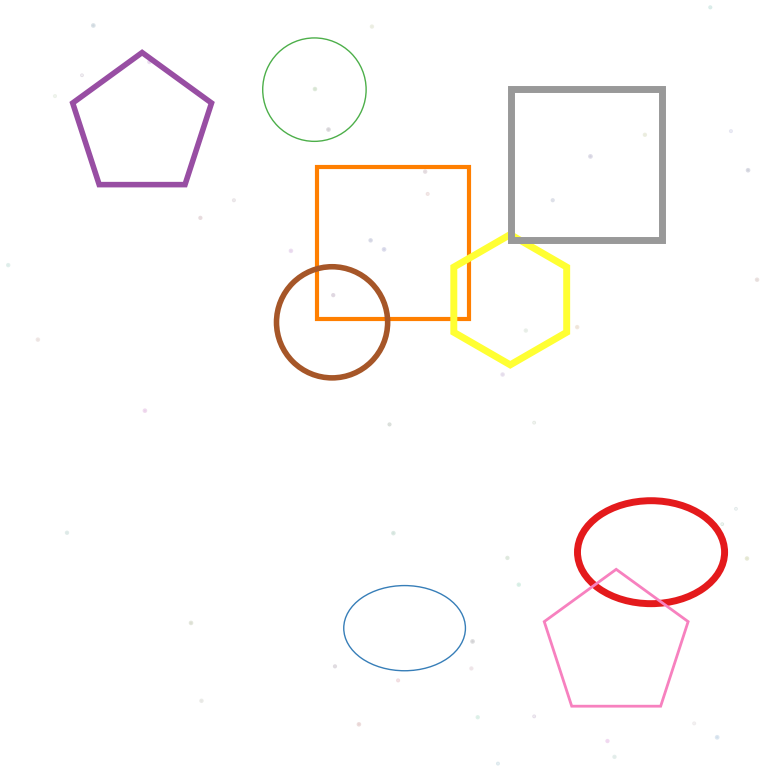[{"shape": "oval", "thickness": 2.5, "radius": 0.48, "center": [0.846, 0.283]}, {"shape": "oval", "thickness": 0.5, "radius": 0.4, "center": [0.525, 0.184]}, {"shape": "circle", "thickness": 0.5, "radius": 0.34, "center": [0.408, 0.884]}, {"shape": "pentagon", "thickness": 2, "radius": 0.47, "center": [0.185, 0.837]}, {"shape": "square", "thickness": 1.5, "radius": 0.49, "center": [0.51, 0.685]}, {"shape": "hexagon", "thickness": 2.5, "radius": 0.42, "center": [0.663, 0.611]}, {"shape": "circle", "thickness": 2, "radius": 0.36, "center": [0.431, 0.581]}, {"shape": "pentagon", "thickness": 1, "radius": 0.49, "center": [0.8, 0.162]}, {"shape": "square", "thickness": 2.5, "radius": 0.49, "center": [0.761, 0.787]}]